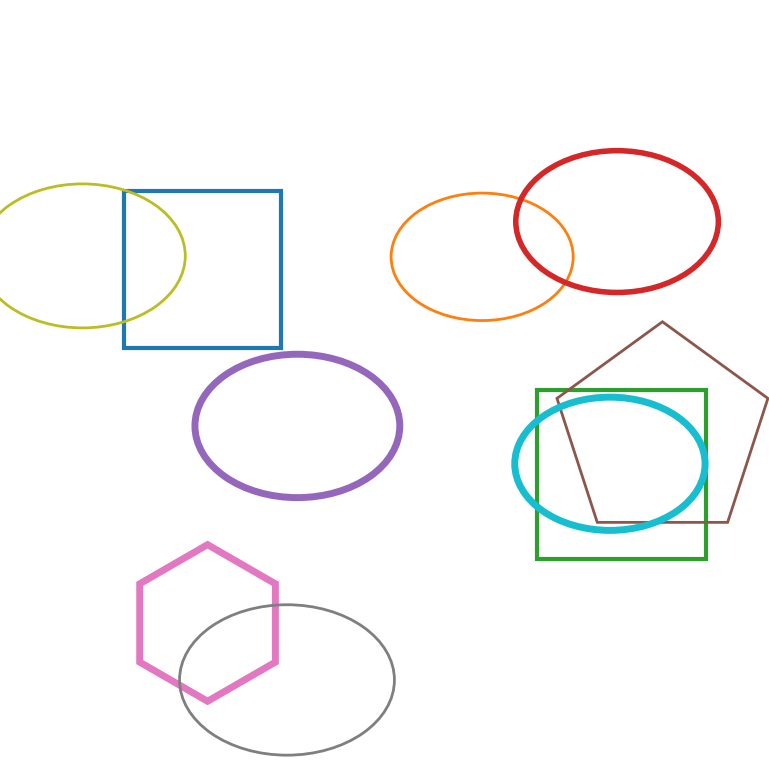[{"shape": "square", "thickness": 1.5, "radius": 0.51, "center": [0.263, 0.65]}, {"shape": "oval", "thickness": 1, "radius": 0.59, "center": [0.626, 0.666]}, {"shape": "square", "thickness": 1.5, "radius": 0.55, "center": [0.807, 0.384]}, {"shape": "oval", "thickness": 2, "radius": 0.66, "center": [0.801, 0.712]}, {"shape": "oval", "thickness": 2.5, "radius": 0.67, "center": [0.386, 0.447]}, {"shape": "pentagon", "thickness": 1, "radius": 0.72, "center": [0.86, 0.438]}, {"shape": "hexagon", "thickness": 2.5, "radius": 0.51, "center": [0.27, 0.191]}, {"shape": "oval", "thickness": 1, "radius": 0.7, "center": [0.373, 0.117]}, {"shape": "oval", "thickness": 1, "radius": 0.67, "center": [0.107, 0.668]}, {"shape": "oval", "thickness": 2.5, "radius": 0.62, "center": [0.792, 0.398]}]